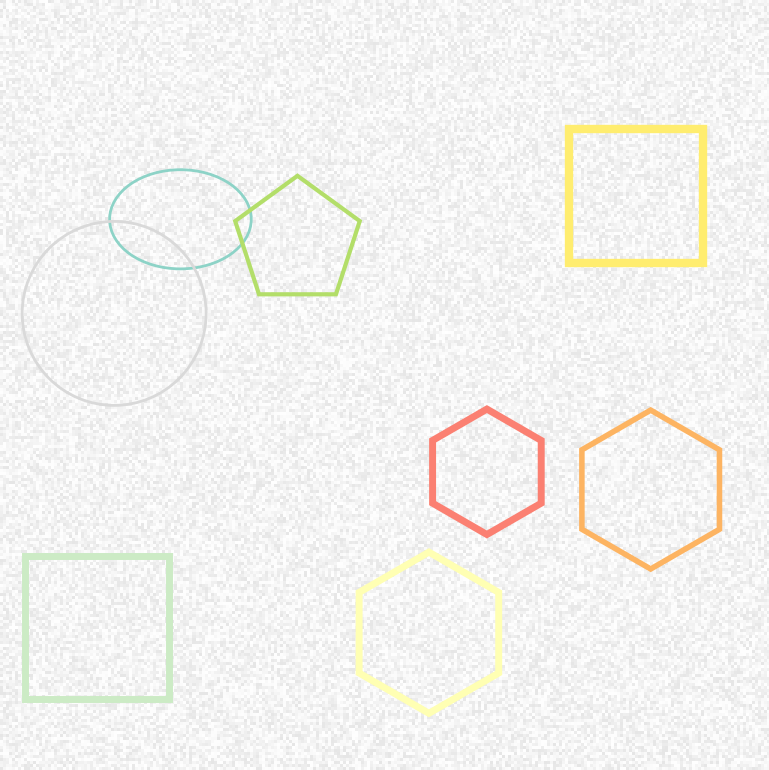[{"shape": "oval", "thickness": 1, "radius": 0.46, "center": [0.234, 0.715]}, {"shape": "hexagon", "thickness": 2.5, "radius": 0.52, "center": [0.557, 0.178]}, {"shape": "hexagon", "thickness": 2.5, "radius": 0.41, "center": [0.632, 0.387]}, {"shape": "hexagon", "thickness": 2, "radius": 0.52, "center": [0.845, 0.364]}, {"shape": "pentagon", "thickness": 1.5, "radius": 0.43, "center": [0.386, 0.687]}, {"shape": "circle", "thickness": 1, "radius": 0.6, "center": [0.148, 0.593]}, {"shape": "square", "thickness": 2.5, "radius": 0.47, "center": [0.126, 0.185]}, {"shape": "square", "thickness": 3, "radius": 0.44, "center": [0.826, 0.745]}]